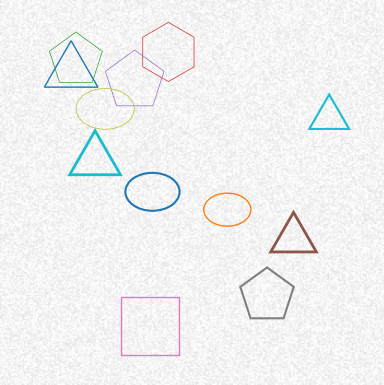[{"shape": "triangle", "thickness": 1, "radius": 0.4, "center": [0.185, 0.814]}, {"shape": "oval", "thickness": 1.5, "radius": 0.35, "center": [0.396, 0.502]}, {"shape": "oval", "thickness": 1, "radius": 0.31, "center": [0.59, 0.455]}, {"shape": "pentagon", "thickness": 0.5, "radius": 0.36, "center": [0.197, 0.845]}, {"shape": "hexagon", "thickness": 0.5, "radius": 0.38, "center": [0.437, 0.865]}, {"shape": "pentagon", "thickness": 0.5, "radius": 0.4, "center": [0.35, 0.79]}, {"shape": "triangle", "thickness": 2, "radius": 0.34, "center": [0.762, 0.38]}, {"shape": "square", "thickness": 1, "radius": 0.38, "center": [0.389, 0.154]}, {"shape": "pentagon", "thickness": 1.5, "radius": 0.36, "center": [0.694, 0.232]}, {"shape": "oval", "thickness": 0.5, "radius": 0.38, "center": [0.273, 0.717]}, {"shape": "triangle", "thickness": 1.5, "radius": 0.3, "center": [0.855, 0.695]}, {"shape": "triangle", "thickness": 2, "radius": 0.38, "center": [0.247, 0.584]}]